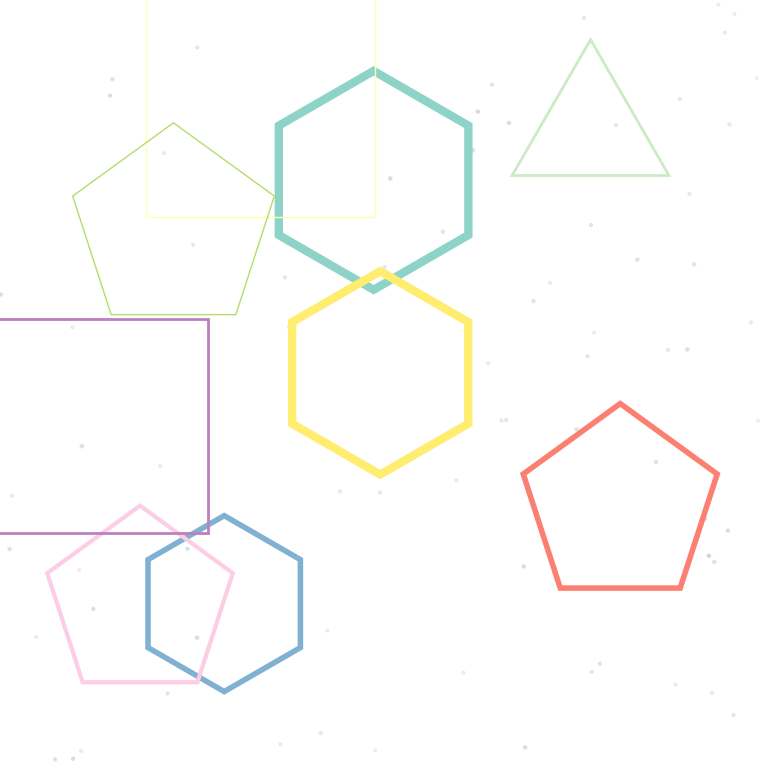[{"shape": "hexagon", "thickness": 3, "radius": 0.71, "center": [0.485, 0.766]}, {"shape": "square", "thickness": 0.5, "radius": 0.74, "center": [0.338, 0.867]}, {"shape": "pentagon", "thickness": 2, "radius": 0.66, "center": [0.805, 0.343]}, {"shape": "hexagon", "thickness": 2, "radius": 0.57, "center": [0.291, 0.216]}, {"shape": "pentagon", "thickness": 0.5, "radius": 0.69, "center": [0.225, 0.703]}, {"shape": "pentagon", "thickness": 1.5, "radius": 0.63, "center": [0.182, 0.217]}, {"shape": "square", "thickness": 1, "radius": 0.7, "center": [0.131, 0.447]}, {"shape": "triangle", "thickness": 1, "radius": 0.59, "center": [0.767, 0.831]}, {"shape": "hexagon", "thickness": 3, "radius": 0.66, "center": [0.494, 0.516]}]